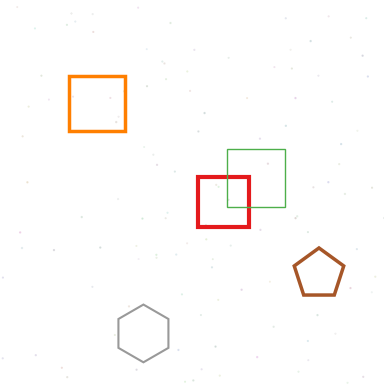[{"shape": "square", "thickness": 3, "radius": 0.33, "center": [0.58, 0.475]}, {"shape": "square", "thickness": 1, "radius": 0.38, "center": [0.665, 0.538]}, {"shape": "square", "thickness": 2.5, "radius": 0.36, "center": [0.252, 0.73]}, {"shape": "pentagon", "thickness": 2.5, "radius": 0.34, "center": [0.829, 0.288]}, {"shape": "hexagon", "thickness": 1.5, "radius": 0.37, "center": [0.373, 0.134]}]